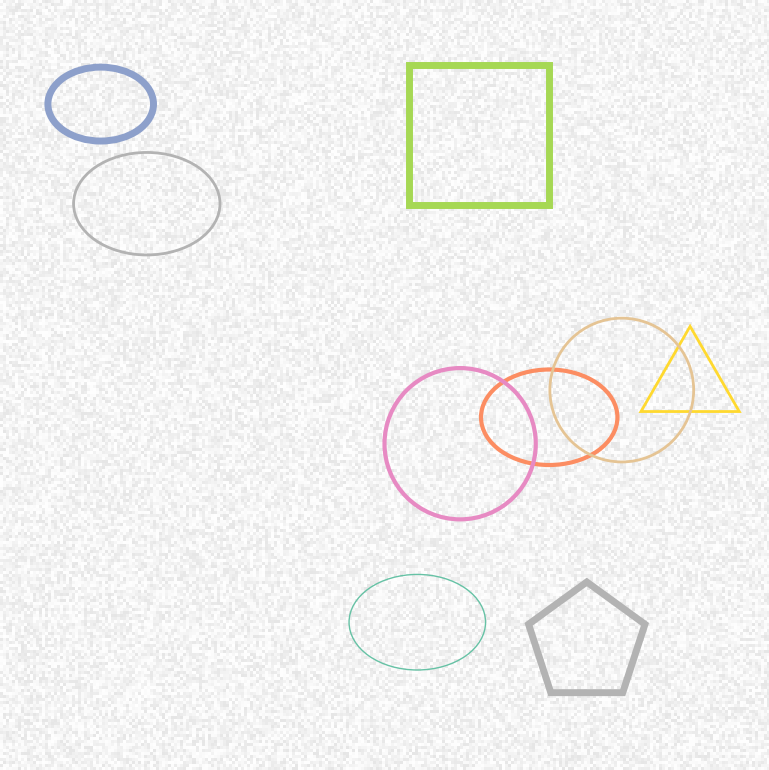[{"shape": "oval", "thickness": 0.5, "radius": 0.44, "center": [0.542, 0.192]}, {"shape": "oval", "thickness": 1.5, "radius": 0.44, "center": [0.713, 0.458]}, {"shape": "oval", "thickness": 2.5, "radius": 0.34, "center": [0.131, 0.865]}, {"shape": "circle", "thickness": 1.5, "radius": 0.49, "center": [0.598, 0.424]}, {"shape": "square", "thickness": 2.5, "radius": 0.45, "center": [0.622, 0.824]}, {"shape": "triangle", "thickness": 1, "radius": 0.37, "center": [0.896, 0.502]}, {"shape": "circle", "thickness": 1, "radius": 0.47, "center": [0.808, 0.493]}, {"shape": "oval", "thickness": 1, "radius": 0.48, "center": [0.191, 0.735]}, {"shape": "pentagon", "thickness": 2.5, "radius": 0.4, "center": [0.762, 0.165]}]